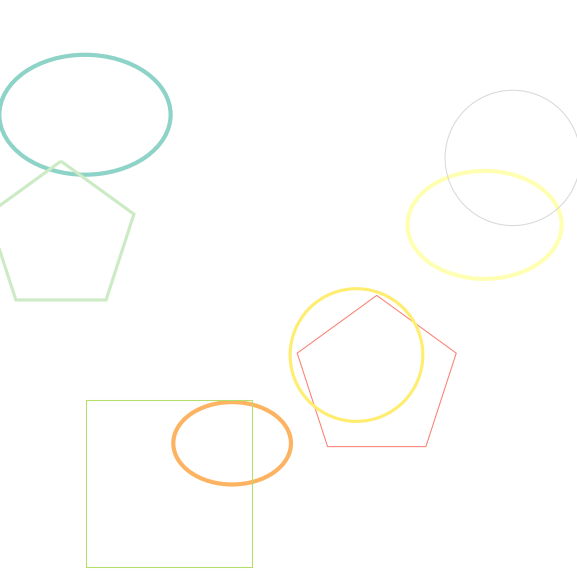[{"shape": "oval", "thickness": 2, "radius": 0.74, "center": [0.147, 0.8]}, {"shape": "oval", "thickness": 2, "radius": 0.67, "center": [0.839, 0.61]}, {"shape": "pentagon", "thickness": 0.5, "radius": 0.72, "center": [0.652, 0.343]}, {"shape": "oval", "thickness": 2, "radius": 0.51, "center": [0.402, 0.232]}, {"shape": "square", "thickness": 0.5, "radius": 0.72, "center": [0.292, 0.162]}, {"shape": "circle", "thickness": 0.5, "radius": 0.59, "center": [0.888, 0.726]}, {"shape": "pentagon", "thickness": 1.5, "radius": 0.66, "center": [0.106, 0.587]}, {"shape": "circle", "thickness": 1.5, "radius": 0.57, "center": [0.617, 0.384]}]